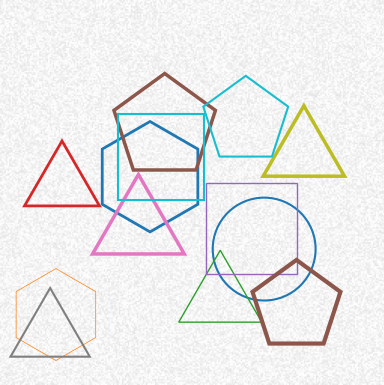[{"shape": "hexagon", "thickness": 2, "radius": 0.72, "center": [0.39, 0.541]}, {"shape": "circle", "thickness": 1.5, "radius": 0.67, "center": [0.686, 0.353]}, {"shape": "hexagon", "thickness": 0.5, "radius": 0.6, "center": [0.145, 0.183]}, {"shape": "triangle", "thickness": 1, "radius": 0.62, "center": [0.572, 0.225]}, {"shape": "triangle", "thickness": 2, "radius": 0.56, "center": [0.161, 0.521]}, {"shape": "square", "thickness": 1, "radius": 0.59, "center": [0.653, 0.406]}, {"shape": "pentagon", "thickness": 3, "radius": 0.6, "center": [0.77, 0.205]}, {"shape": "pentagon", "thickness": 2.5, "radius": 0.69, "center": [0.428, 0.671]}, {"shape": "triangle", "thickness": 2.5, "radius": 0.69, "center": [0.36, 0.409]}, {"shape": "triangle", "thickness": 1.5, "radius": 0.59, "center": [0.13, 0.133]}, {"shape": "triangle", "thickness": 2.5, "radius": 0.61, "center": [0.789, 0.603]}, {"shape": "square", "thickness": 1.5, "radius": 0.56, "center": [0.418, 0.591]}, {"shape": "pentagon", "thickness": 1.5, "radius": 0.58, "center": [0.638, 0.687]}]